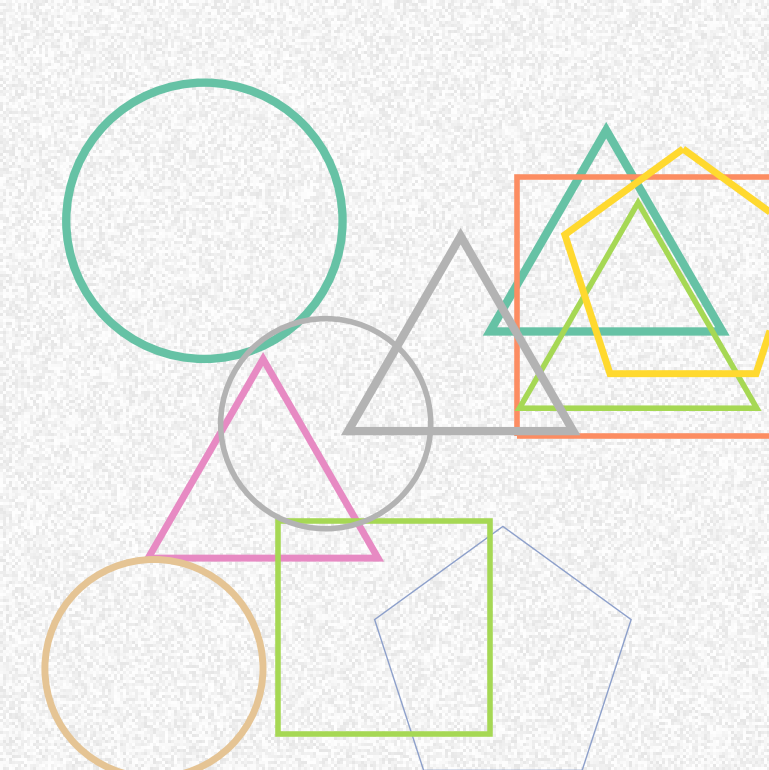[{"shape": "triangle", "thickness": 3, "radius": 0.87, "center": [0.787, 0.657]}, {"shape": "circle", "thickness": 3, "radius": 0.9, "center": [0.265, 0.713]}, {"shape": "square", "thickness": 2, "radius": 0.84, "center": [0.84, 0.602]}, {"shape": "pentagon", "thickness": 0.5, "radius": 0.88, "center": [0.653, 0.141]}, {"shape": "triangle", "thickness": 2.5, "radius": 0.86, "center": [0.342, 0.361]}, {"shape": "triangle", "thickness": 2, "radius": 0.89, "center": [0.829, 0.559]}, {"shape": "square", "thickness": 2, "radius": 0.69, "center": [0.499, 0.185]}, {"shape": "pentagon", "thickness": 2.5, "radius": 0.81, "center": [0.887, 0.645]}, {"shape": "circle", "thickness": 2.5, "radius": 0.71, "center": [0.2, 0.132]}, {"shape": "triangle", "thickness": 3, "radius": 0.84, "center": [0.598, 0.525]}, {"shape": "circle", "thickness": 2, "radius": 0.68, "center": [0.423, 0.45]}]